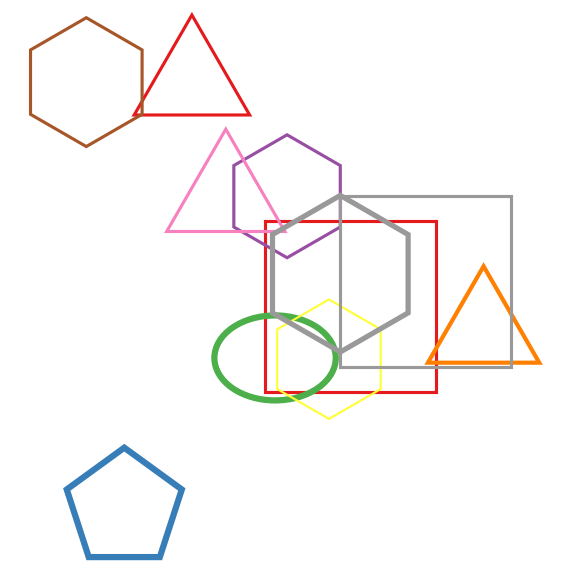[{"shape": "triangle", "thickness": 1.5, "radius": 0.58, "center": [0.332, 0.858]}, {"shape": "square", "thickness": 1.5, "radius": 0.74, "center": [0.608, 0.468]}, {"shape": "pentagon", "thickness": 3, "radius": 0.52, "center": [0.215, 0.119]}, {"shape": "oval", "thickness": 3, "radius": 0.53, "center": [0.476, 0.379]}, {"shape": "hexagon", "thickness": 1.5, "radius": 0.53, "center": [0.497, 0.659]}, {"shape": "triangle", "thickness": 2, "radius": 0.56, "center": [0.837, 0.427]}, {"shape": "hexagon", "thickness": 1, "radius": 0.52, "center": [0.57, 0.377]}, {"shape": "hexagon", "thickness": 1.5, "radius": 0.56, "center": [0.149, 0.857]}, {"shape": "triangle", "thickness": 1.5, "radius": 0.59, "center": [0.391, 0.657]}, {"shape": "square", "thickness": 1.5, "radius": 0.74, "center": [0.737, 0.512]}, {"shape": "hexagon", "thickness": 2.5, "radius": 0.68, "center": [0.589, 0.525]}]